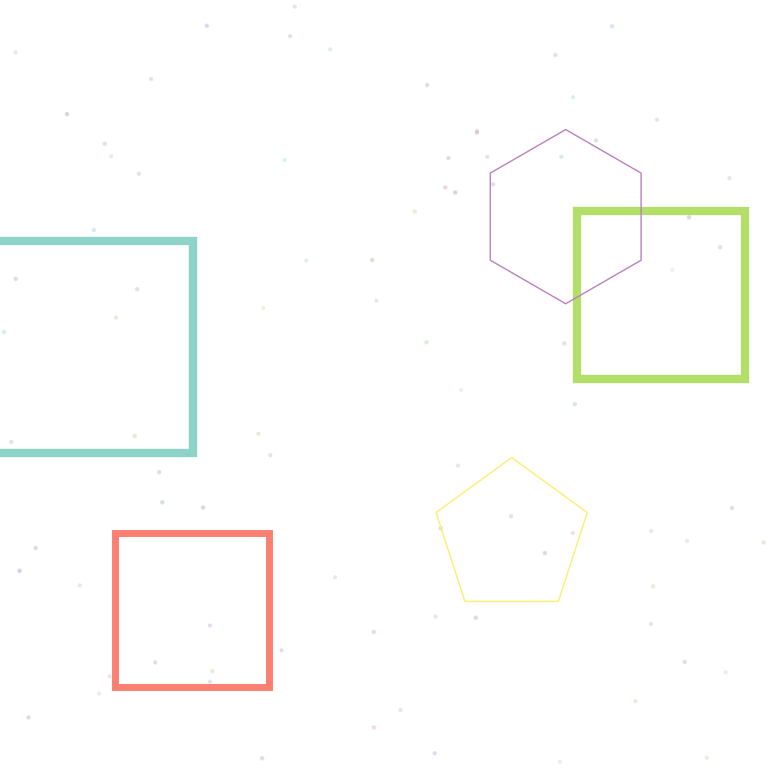[{"shape": "square", "thickness": 3, "radius": 0.69, "center": [0.113, 0.549]}, {"shape": "square", "thickness": 2.5, "radius": 0.5, "center": [0.25, 0.208]}, {"shape": "square", "thickness": 3, "radius": 0.55, "center": [0.858, 0.617]}, {"shape": "hexagon", "thickness": 0.5, "radius": 0.57, "center": [0.735, 0.719]}, {"shape": "pentagon", "thickness": 0.5, "radius": 0.52, "center": [0.664, 0.302]}]